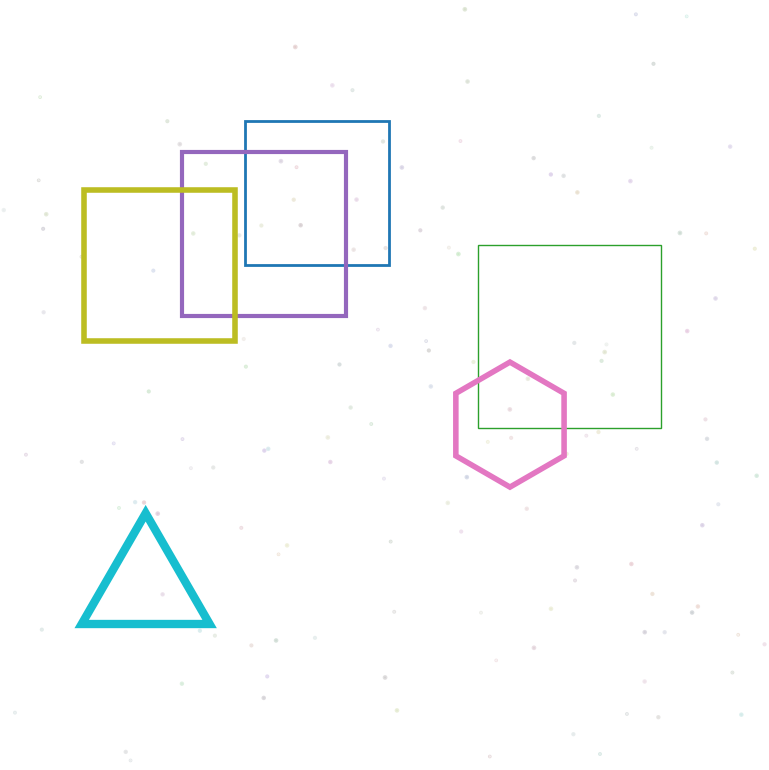[{"shape": "square", "thickness": 1, "radius": 0.47, "center": [0.412, 0.749]}, {"shape": "square", "thickness": 0.5, "radius": 0.59, "center": [0.739, 0.563]}, {"shape": "square", "thickness": 1.5, "radius": 0.53, "center": [0.343, 0.696]}, {"shape": "hexagon", "thickness": 2, "radius": 0.41, "center": [0.662, 0.449]}, {"shape": "square", "thickness": 2, "radius": 0.49, "center": [0.207, 0.655]}, {"shape": "triangle", "thickness": 3, "radius": 0.48, "center": [0.189, 0.238]}]